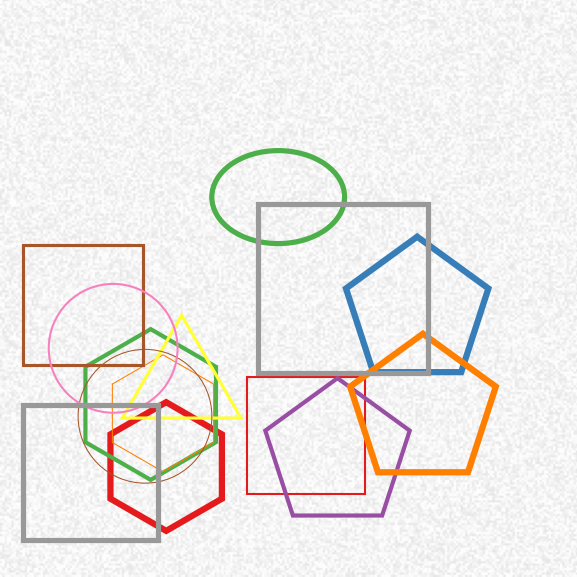[{"shape": "hexagon", "thickness": 3, "radius": 0.56, "center": [0.288, 0.191]}, {"shape": "square", "thickness": 1, "radius": 0.51, "center": [0.53, 0.245]}, {"shape": "pentagon", "thickness": 3, "radius": 0.65, "center": [0.722, 0.46]}, {"shape": "oval", "thickness": 2.5, "radius": 0.58, "center": [0.482, 0.658]}, {"shape": "hexagon", "thickness": 2, "radius": 0.65, "center": [0.261, 0.299]}, {"shape": "pentagon", "thickness": 2, "radius": 0.66, "center": [0.584, 0.213]}, {"shape": "hexagon", "thickness": 0.5, "radius": 0.51, "center": [0.282, 0.284]}, {"shape": "pentagon", "thickness": 3, "radius": 0.66, "center": [0.732, 0.289]}, {"shape": "triangle", "thickness": 1.5, "radius": 0.59, "center": [0.315, 0.334]}, {"shape": "circle", "thickness": 0.5, "radius": 0.58, "center": [0.251, 0.278]}, {"shape": "square", "thickness": 1.5, "radius": 0.52, "center": [0.144, 0.471]}, {"shape": "circle", "thickness": 1, "radius": 0.56, "center": [0.196, 0.396]}, {"shape": "square", "thickness": 2.5, "radius": 0.74, "center": [0.594, 0.499]}, {"shape": "square", "thickness": 2.5, "radius": 0.58, "center": [0.156, 0.181]}]